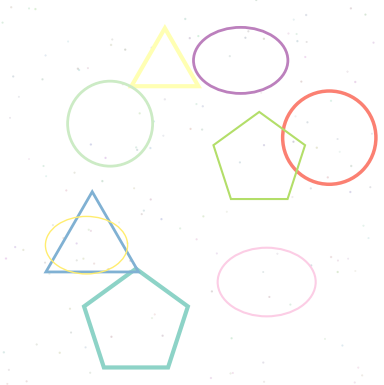[{"shape": "pentagon", "thickness": 3, "radius": 0.71, "center": [0.353, 0.16]}, {"shape": "triangle", "thickness": 3, "radius": 0.5, "center": [0.428, 0.826]}, {"shape": "circle", "thickness": 2.5, "radius": 0.61, "center": [0.855, 0.642]}, {"shape": "triangle", "thickness": 2, "radius": 0.69, "center": [0.24, 0.363]}, {"shape": "pentagon", "thickness": 1.5, "radius": 0.63, "center": [0.673, 0.584]}, {"shape": "oval", "thickness": 1.5, "radius": 0.64, "center": [0.693, 0.267]}, {"shape": "oval", "thickness": 2, "radius": 0.61, "center": [0.625, 0.843]}, {"shape": "circle", "thickness": 2, "radius": 0.55, "center": [0.286, 0.679]}, {"shape": "oval", "thickness": 1, "radius": 0.53, "center": [0.225, 0.363]}]